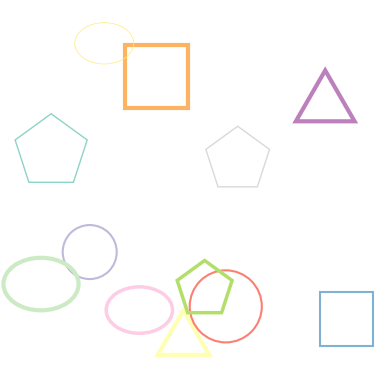[{"shape": "pentagon", "thickness": 1, "radius": 0.49, "center": [0.133, 0.606]}, {"shape": "triangle", "thickness": 3, "radius": 0.39, "center": [0.476, 0.117]}, {"shape": "circle", "thickness": 1.5, "radius": 0.35, "center": [0.233, 0.345]}, {"shape": "circle", "thickness": 1.5, "radius": 0.47, "center": [0.586, 0.204]}, {"shape": "square", "thickness": 1.5, "radius": 0.35, "center": [0.9, 0.171]}, {"shape": "square", "thickness": 3, "radius": 0.41, "center": [0.406, 0.801]}, {"shape": "pentagon", "thickness": 2.5, "radius": 0.37, "center": [0.532, 0.248]}, {"shape": "oval", "thickness": 2.5, "radius": 0.43, "center": [0.362, 0.195]}, {"shape": "pentagon", "thickness": 1, "radius": 0.43, "center": [0.617, 0.585]}, {"shape": "triangle", "thickness": 3, "radius": 0.44, "center": [0.845, 0.729]}, {"shape": "oval", "thickness": 3, "radius": 0.49, "center": [0.107, 0.262]}, {"shape": "oval", "thickness": 0.5, "radius": 0.38, "center": [0.271, 0.887]}]